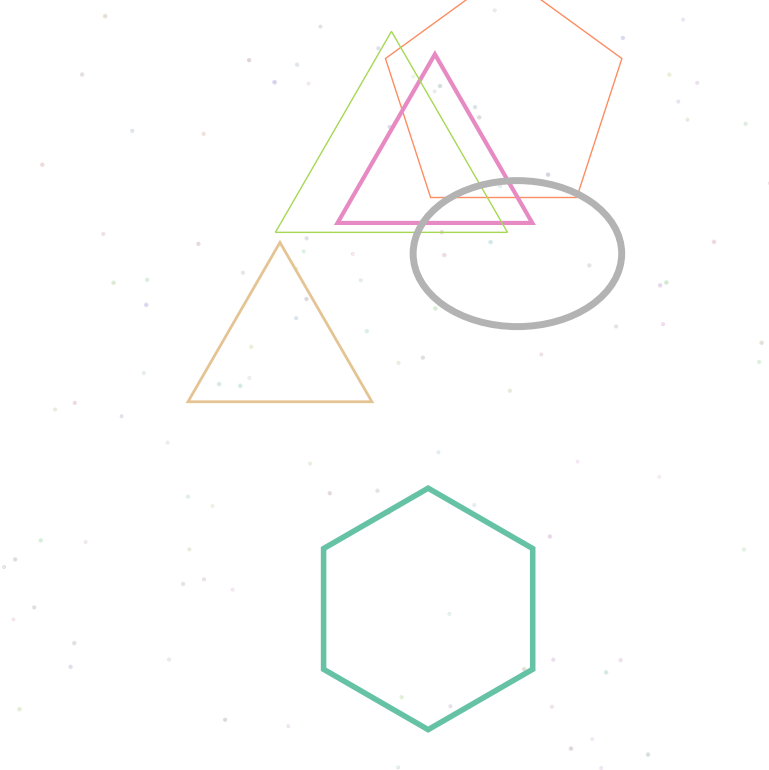[{"shape": "hexagon", "thickness": 2, "radius": 0.78, "center": [0.556, 0.209]}, {"shape": "pentagon", "thickness": 0.5, "radius": 0.81, "center": [0.654, 0.874]}, {"shape": "triangle", "thickness": 1.5, "radius": 0.73, "center": [0.565, 0.783]}, {"shape": "triangle", "thickness": 0.5, "radius": 0.87, "center": [0.508, 0.785]}, {"shape": "triangle", "thickness": 1, "radius": 0.69, "center": [0.364, 0.547]}, {"shape": "oval", "thickness": 2.5, "radius": 0.68, "center": [0.672, 0.671]}]